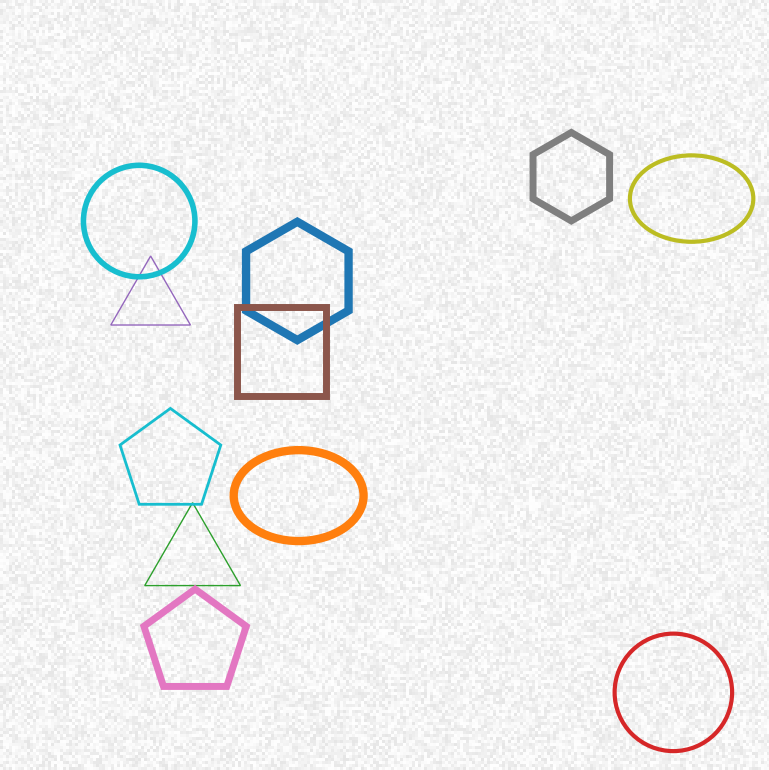[{"shape": "hexagon", "thickness": 3, "radius": 0.38, "center": [0.386, 0.635]}, {"shape": "oval", "thickness": 3, "radius": 0.42, "center": [0.388, 0.356]}, {"shape": "triangle", "thickness": 0.5, "radius": 0.36, "center": [0.25, 0.275]}, {"shape": "circle", "thickness": 1.5, "radius": 0.38, "center": [0.875, 0.101]}, {"shape": "triangle", "thickness": 0.5, "radius": 0.3, "center": [0.196, 0.608]}, {"shape": "square", "thickness": 2.5, "radius": 0.29, "center": [0.366, 0.544]}, {"shape": "pentagon", "thickness": 2.5, "radius": 0.35, "center": [0.253, 0.165]}, {"shape": "hexagon", "thickness": 2.5, "radius": 0.29, "center": [0.742, 0.771]}, {"shape": "oval", "thickness": 1.5, "radius": 0.4, "center": [0.898, 0.742]}, {"shape": "circle", "thickness": 2, "radius": 0.36, "center": [0.181, 0.713]}, {"shape": "pentagon", "thickness": 1, "radius": 0.34, "center": [0.221, 0.401]}]